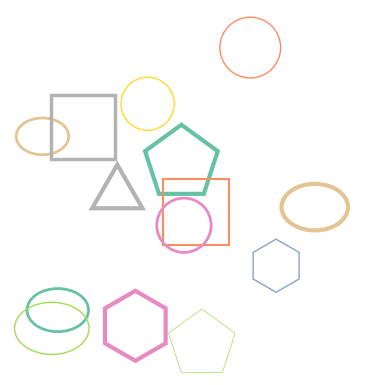[{"shape": "pentagon", "thickness": 3, "radius": 0.5, "center": [0.471, 0.577]}, {"shape": "oval", "thickness": 2, "radius": 0.4, "center": [0.15, 0.195]}, {"shape": "circle", "thickness": 1, "radius": 0.39, "center": [0.65, 0.876]}, {"shape": "square", "thickness": 1.5, "radius": 0.43, "center": [0.509, 0.449]}, {"shape": "hexagon", "thickness": 1, "radius": 0.34, "center": [0.717, 0.31]}, {"shape": "hexagon", "thickness": 3, "radius": 0.45, "center": [0.351, 0.154]}, {"shape": "circle", "thickness": 2, "radius": 0.35, "center": [0.478, 0.415]}, {"shape": "pentagon", "thickness": 0.5, "radius": 0.45, "center": [0.524, 0.107]}, {"shape": "oval", "thickness": 1, "radius": 0.48, "center": [0.135, 0.147]}, {"shape": "circle", "thickness": 1, "radius": 0.35, "center": [0.383, 0.73]}, {"shape": "oval", "thickness": 2, "radius": 0.34, "center": [0.11, 0.646]}, {"shape": "oval", "thickness": 3, "radius": 0.43, "center": [0.818, 0.462]}, {"shape": "triangle", "thickness": 3, "radius": 0.38, "center": [0.305, 0.497]}, {"shape": "square", "thickness": 2.5, "radius": 0.42, "center": [0.215, 0.67]}]